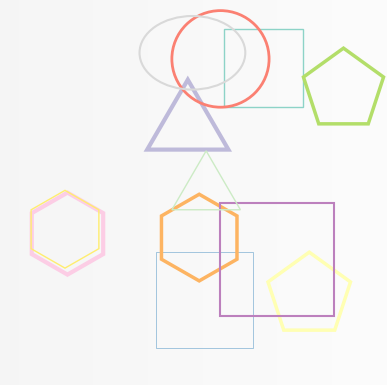[{"shape": "square", "thickness": 1, "radius": 0.51, "center": [0.68, 0.824]}, {"shape": "pentagon", "thickness": 2.5, "radius": 0.56, "center": [0.798, 0.233]}, {"shape": "triangle", "thickness": 3, "radius": 0.6, "center": [0.485, 0.672]}, {"shape": "circle", "thickness": 2, "radius": 0.63, "center": [0.569, 0.847]}, {"shape": "square", "thickness": 0.5, "radius": 0.63, "center": [0.527, 0.222]}, {"shape": "hexagon", "thickness": 2.5, "radius": 0.56, "center": [0.514, 0.383]}, {"shape": "pentagon", "thickness": 2.5, "radius": 0.54, "center": [0.886, 0.766]}, {"shape": "hexagon", "thickness": 3, "radius": 0.53, "center": [0.174, 0.393]}, {"shape": "oval", "thickness": 1.5, "radius": 0.68, "center": [0.497, 0.863]}, {"shape": "square", "thickness": 1.5, "radius": 0.74, "center": [0.714, 0.326]}, {"shape": "triangle", "thickness": 1, "radius": 0.51, "center": [0.532, 0.506]}, {"shape": "hexagon", "thickness": 1, "radius": 0.5, "center": [0.168, 0.405]}]